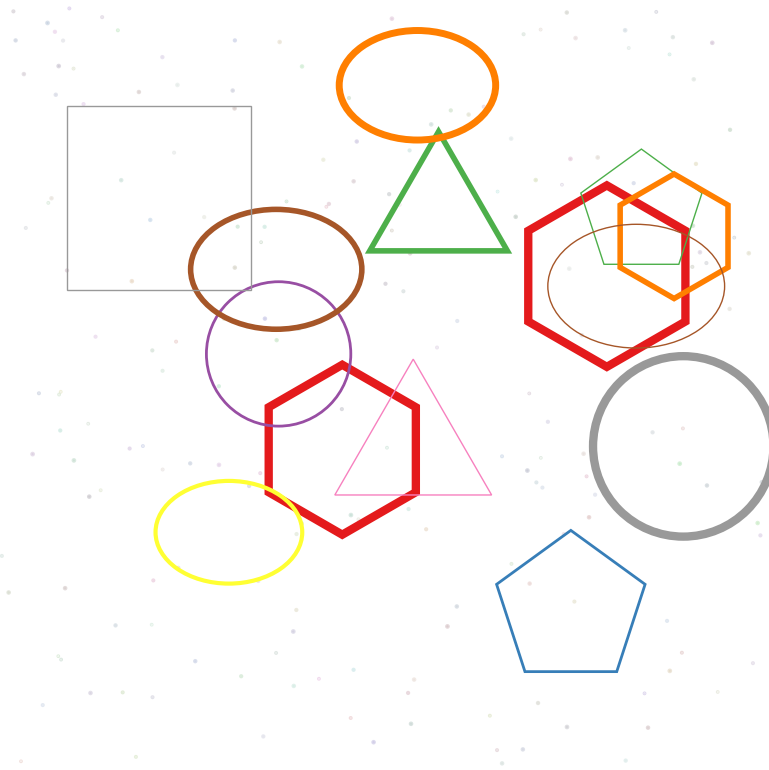[{"shape": "hexagon", "thickness": 3, "radius": 0.59, "center": [0.788, 0.641]}, {"shape": "hexagon", "thickness": 3, "radius": 0.55, "center": [0.445, 0.416]}, {"shape": "pentagon", "thickness": 1, "radius": 0.51, "center": [0.741, 0.21]}, {"shape": "pentagon", "thickness": 0.5, "radius": 0.41, "center": [0.833, 0.724]}, {"shape": "triangle", "thickness": 2, "radius": 0.52, "center": [0.57, 0.726]}, {"shape": "circle", "thickness": 1, "radius": 0.47, "center": [0.362, 0.54]}, {"shape": "hexagon", "thickness": 2, "radius": 0.4, "center": [0.875, 0.693]}, {"shape": "oval", "thickness": 2.5, "radius": 0.51, "center": [0.542, 0.889]}, {"shape": "oval", "thickness": 1.5, "radius": 0.48, "center": [0.297, 0.309]}, {"shape": "oval", "thickness": 0.5, "radius": 0.57, "center": [0.826, 0.628]}, {"shape": "oval", "thickness": 2, "radius": 0.56, "center": [0.359, 0.65]}, {"shape": "triangle", "thickness": 0.5, "radius": 0.59, "center": [0.537, 0.416]}, {"shape": "square", "thickness": 0.5, "radius": 0.6, "center": [0.206, 0.743]}, {"shape": "circle", "thickness": 3, "radius": 0.59, "center": [0.887, 0.42]}]